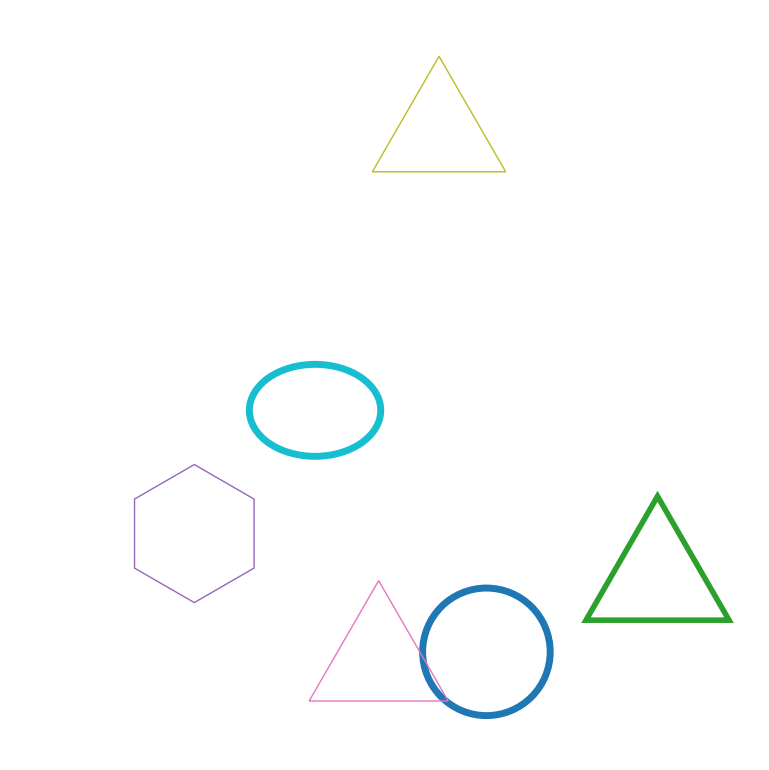[{"shape": "circle", "thickness": 2.5, "radius": 0.41, "center": [0.632, 0.153]}, {"shape": "triangle", "thickness": 2, "radius": 0.54, "center": [0.854, 0.248]}, {"shape": "hexagon", "thickness": 0.5, "radius": 0.45, "center": [0.252, 0.307]}, {"shape": "triangle", "thickness": 0.5, "radius": 0.52, "center": [0.492, 0.142]}, {"shape": "triangle", "thickness": 0.5, "radius": 0.5, "center": [0.57, 0.827]}, {"shape": "oval", "thickness": 2.5, "radius": 0.43, "center": [0.409, 0.467]}]